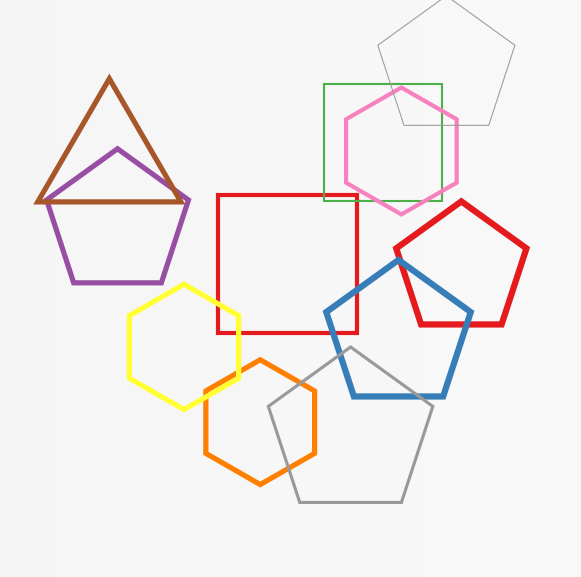[{"shape": "square", "thickness": 2, "radius": 0.6, "center": [0.495, 0.543]}, {"shape": "pentagon", "thickness": 3, "radius": 0.59, "center": [0.794, 0.533]}, {"shape": "pentagon", "thickness": 3, "radius": 0.65, "center": [0.686, 0.418]}, {"shape": "square", "thickness": 1, "radius": 0.51, "center": [0.659, 0.752]}, {"shape": "pentagon", "thickness": 2.5, "radius": 0.64, "center": [0.202, 0.613]}, {"shape": "hexagon", "thickness": 2.5, "radius": 0.54, "center": [0.448, 0.268]}, {"shape": "hexagon", "thickness": 2.5, "radius": 0.54, "center": [0.317, 0.398]}, {"shape": "triangle", "thickness": 2.5, "radius": 0.71, "center": [0.188, 0.721]}, {"shape": "hexagon", "thickness": 2, "radius": 0.55, "center": [0.691, 0.738]}, {"shape": "pentagon", "thickness": 1.5, "radius": 0.74, "center": [0.603, 0.249]}, {"shape": "pentagon", "thickness": 0.5, "radius": 0.62, "center": [0.768, 0.882]}]